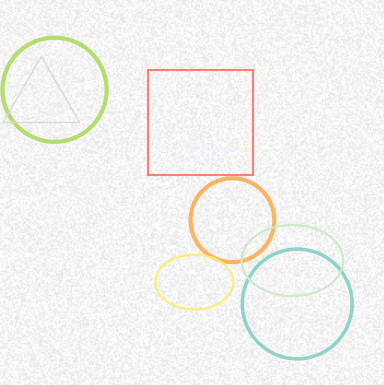[{"shape": "circle", "thickness": 2.5, "radius": 0.71, "center": [0.772, 0.21]}, {"shape": "square", "thickness": 0.5, "radius": 0.52, "center": [0.579, 0.718]}, {"shape": "square", "thickness": 1.5, "radius": 0.68, "center": [0.521, 0.682]}, {"shape": "circle", "thickness": 3, "radius": 0.54, "center": [0.604, 0.428]}, {"shape": "circle", "thickness": 3, "radius": 0.68, "center": [0.142, 0.767]}, {"shape": "triangle", "thickness": 1, "radius": 0.57, "center": [0.107, 0.739]}, {"shape": "oval", "thickness": 1.5, "radius": 0.66, "center": [0.759, 0.323]}, {"shape": "oval", "thickness": 1.5, "radius": 0.51, "center": [0.505, 0.267]}]